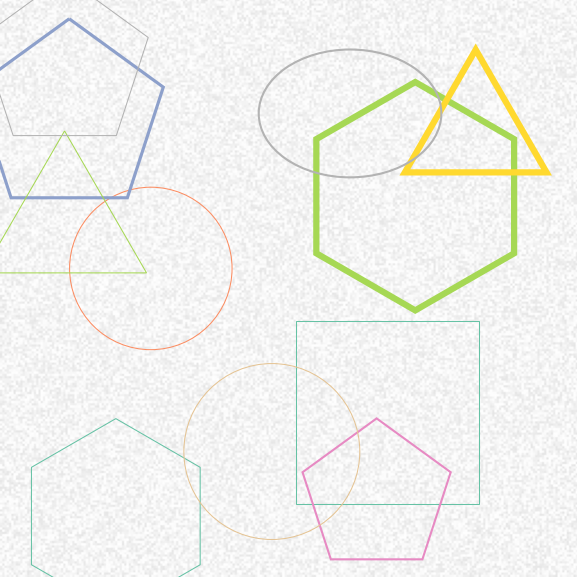[{"shape": "square", "thickness": 0.5, "radius": 0.79, "center": [0.671, 0.285]}, {"shape": "hexagon", "thickness": 0.5, "radius": 0.84, "center": [0.201, 0.106]}, {"shape": "circle", "thickness": 0.5, "radius": 0.7, "center": [0.261, 0.534]}, {"shape": "pentagon", "thickness": 1.5, "radius": 0.86, "center": [0.12, 0.795]}, {"shape": "pentagon", "thickness": 1, "radius": 0.67, "center": [0.652, 0.14]}, {"shape": "triangle", "thickness": 0.5, "radius": 0.82, "center": [0.112, 0.609]}, {"shape": "hexagon", "thickness": 3, "radius": 0.99, "center": [0.719, 0.659]}, {"shape": "triangle", "thickness": 3, "radius": 0.71, "center": [0.824, 0.771]}, {"shape": "circle", "thickness": 0.5, "radius": 0.76, "center": [0.471, 0.217]}, {"shape": "pentagon", "thickness": 0.5, "radius": 0.76, "center": [0.112, 0.887]}, {"shape": "oval", "thickness": 1, "radius": 0.79, "center": [0.606, 0.803]}]